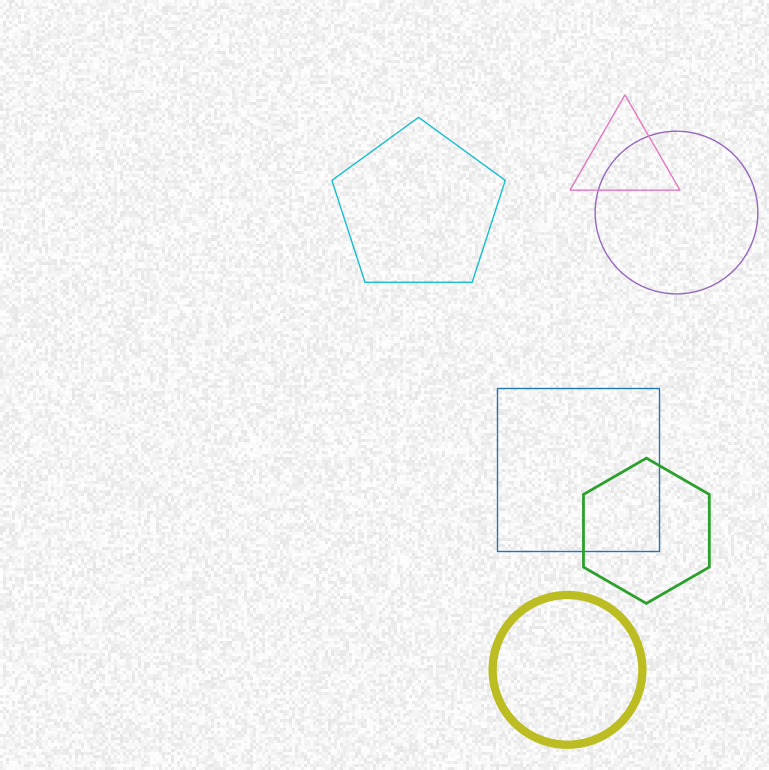[{"shape": "square", "thickness": 0.5, "radius": 0.53, "center": [0.751, 0.39]}, {"shape": "hexagon", "thickness": 1, "radius": 0.47, "center": [0.839, 0.311]}, {"shape": "circle", "thickness": 0.5, "radius": 0.53, "center": [0.879, 0.724]}, {"shape": "triangle", "thickness": 0.5, "radius": 0.41, "center": [0.812, 0.794]}, {"shape": "circle", "thickness": 3, "radius": 0.49, "center": [0.737, 0.13]}, {"shape": "pentagon", "thickness": 0.5, "radius": 0.59, "center": [0.544, 0.729]}]